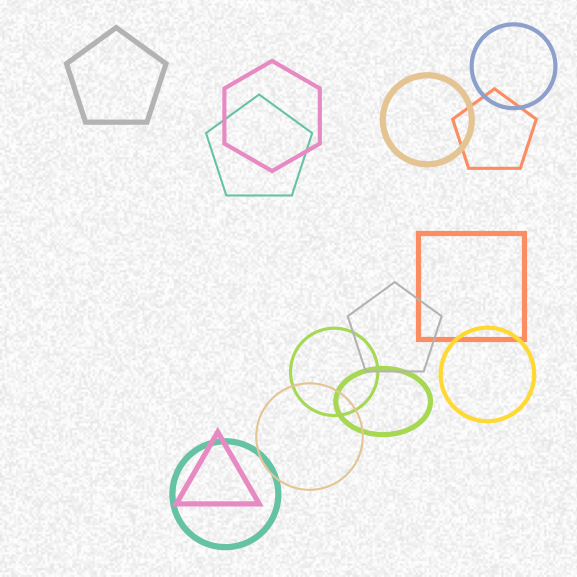[{"shape": "pentagon", "thickness": 1, "radius": 0.48, "center": [0.449, 0.739]}, {"shape": "circle", "thickness": 3, "radius": 0.46, "center": [0.39, 0.143]}, {"shape": "square", "thickness": 2.5, "radius": 0.46, "center": [0.816, 0.504]}, {"shape": "pentagon", "thickness": 1.5, "radius": 0.38, "center": [0.856, 0.769]}, {"shape": "circle", "thickness": 2, "radius": 0.36, "center": [0.889, 0.884]}, {"shape": "triangle", "thickness": 2.5, "radius": 0.41, "center": [0.377, 0.168]}, {"shape": "hexagon", "thickness": 2, "radius": 0.48, "center": [0.471, 0.798]}, {"shape": "oval", "thickness": 2.5, "radius": 0.41, "center": [0.663, 0.304]}, {"shape": "circle", "thickness": 1.5, "radius": 0.38, "center": [0.579, 0.355]}, {"shape": "circle", "thickness": 2, "radius": 0.4, "center": [0.844, 0.351]}, {"shape": "circle", "thickness": 3, "radius": 0.39, "center": [0.74, 0.792]}, {"shape": "circle", "thickness": 1, "radius": 0.46, "center": [0.536, 0.243]}, {"shape": "pentagon", "thickness": 2.5, "radius": 0.45, "center": [0.201, 0.861]}, {"shape": "pentagon", "thickness": 1, "radius": 0.43, "center": [0.683, 0.425]}]